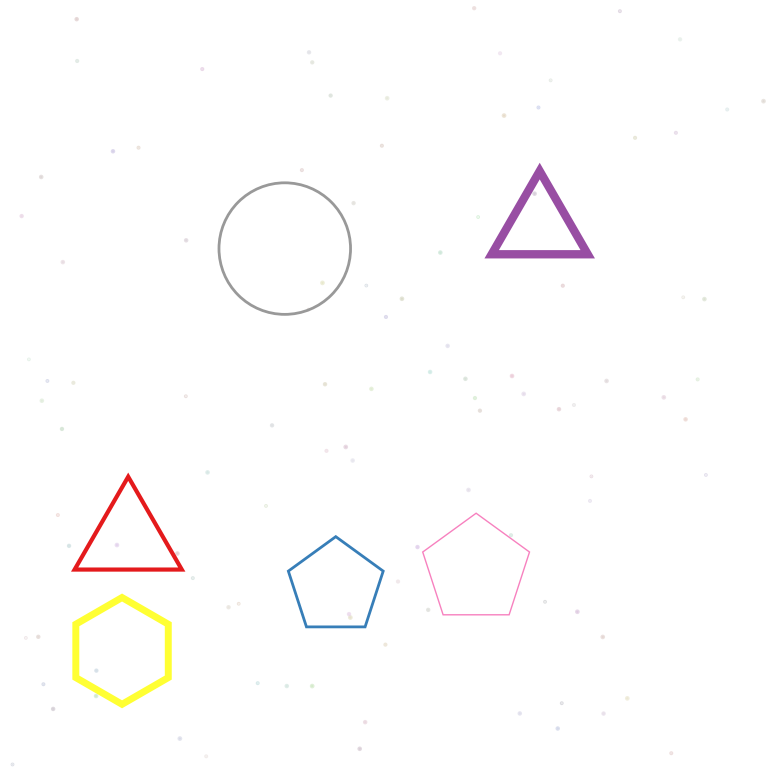[{"shape": "triangle", "thickness": 1.5, "radius": 0.4, "center": [0.166, 0.3]}, {"shape": "pentagon", "thickness": 1, "radius": 0.32, "center": [0.436, 0.238]}, {"shape": "triangle", "thickness": 3, "radius": 0.36, "center": [0.701, 0.706]}, {"shape": "hexagon", "thickness": 2.5, "radius": 0.35, "center": [0.159, 0.155]}, {"shape": "pentagon", "thickness": 0.5, "radius": 0.36, "center": [0.618, 0.261]}, {"shape": "circle", "thickness": 1, "radius": 0.43, "center": [0.37, 0.677]}]